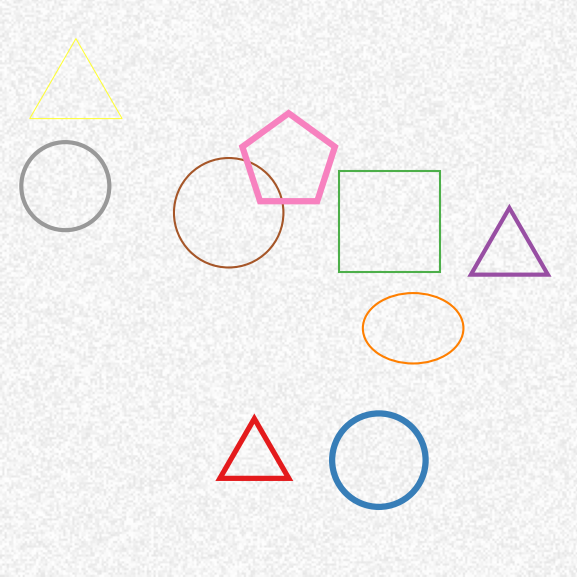[{"shape": "triangle", "thickness": 2.5, "radius": 0.34, "center": [0.44, 0.205]}, {"shape": "circle", "thickness": 3, "radius": 0.4, "center": [0.656, 0.202]}, {"shape": "square", "thickness": 1, "radius": 0.44, "center": [0.674, 0.615]}, {"shape": "triangle", "thickness": 2, "radius": 0.38, "center": [0.882, 0.562]}, {"shape": "oval", "thickness": 1, "radius": 0.44, "center": [0.715, 0.431]}, {"shape": "triangle", "thickness": 0.5, "radius": 0.46, "center": [0.131, 0.84]}, {"shape": "circle", "thickness": 1, "radius": 0.47, "center": [0.396, 0.631]}, {"shape": "pentagon", "thickness": 3, "radius": 0.42, "center": [0.5, 0.719]}, {"shape": "circle", "thickness": 2, "radius": 0.38, "center": [0.113, 0.677]}]